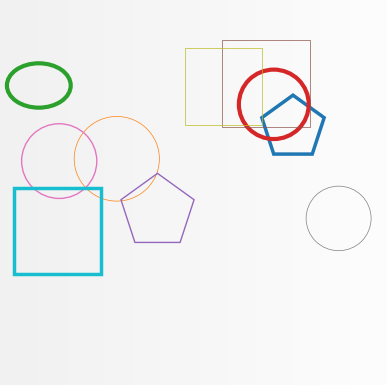[{"shape": "pentagon", "thickness": 2.5, "radius": 0.42, "center": [0.756, 0.668]}, {"shape": "circle", "thickness": 0.5, "radius": 0.55, "center": [0.301, 0.588]}, {"shape": "oval", "thickness": 3, "radius": 0.41, "center": [0.1, 0.778]}, {"shape": "circle", "thickness": 3, "radius": 0.45, "center": [0.707, 0.729]}, {"shape": "pentagon", "thickness": 1, "radius": 0.5, "center": [0.406, 0.451]}, {"shape": "square", "thickness": 0.5, "radius": 0.57, "center": [0.686, 0.783]}, {"shape": "circle", "thickness": 1, "radius": 0.49, "center": [0.153, 0.582]}, {"shape": "circle", "thickness": 0.5, "radius": 0.42, "center": [0.874, 0.433]}, {"shape": "square", "thickness": 0.5, "radius": 0.5, "center": [0.577, 0.775]}, {"shape": "square", "thickness": 2.5, "radius": 0.56, "center": [0.149, 0.4]}]